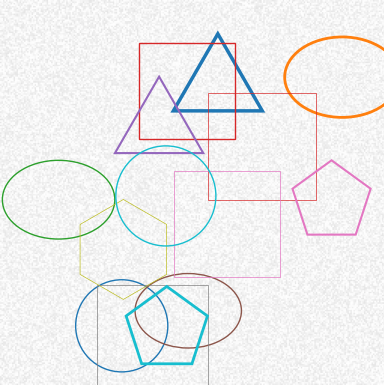[{"shape": "circle", "thickness": 1, "radius": 0.6, "center": [0.316, 0.154]}, {"shape": "triangle", "thickness": 2.5, "radius": 0.67, "center": [0.566, 0.779]}, {"shape": "oval", "thickness": 2, "radius": 0.75, "center": [0.889, 0.8]}, {"shape": "oval", "thickness": 1, "radius": 0.73, "center": [0.152, 0.481]}, {"shape": "square", "thickness": 0.5, "radius": 0.7, "center": [0.68, 0.619]}, {"shape": "square", "thickness": 1, "radius": 0.62, "center": [0.486, 0.764]}, {"shape": "triangle", "thickness": 1.5, "radius": 0.66, "center": [0.413, 0.669]}, {"shape": "oval", "thickness": 1, "radius": 0.69, "center": [0.489, 0.193]}, {"shape": "square", "thickness": 0.5, "radius": 0.69, "center": [0.589, 0.419]}, {"shape": "pentagon", "thickness": 1.5, "radius": 0.53, "center": [0.861, 0.477]}, {"shape": "square", "thickness": 0.5, "radius": 0.72, "center": [0.395, 0.116]}, {"shape": "hexagon", "thickness": 0.5, "radius": 0.65, "center": [0.32, 0.352]}, {"shape": "circle", "thickness": 1, "radius": 0.65, "center": [0.431, 0.491]}, {"shape": "pentagon", "thickness": 2, "radius": 0.56, "center": [0.433, 0.145]}]